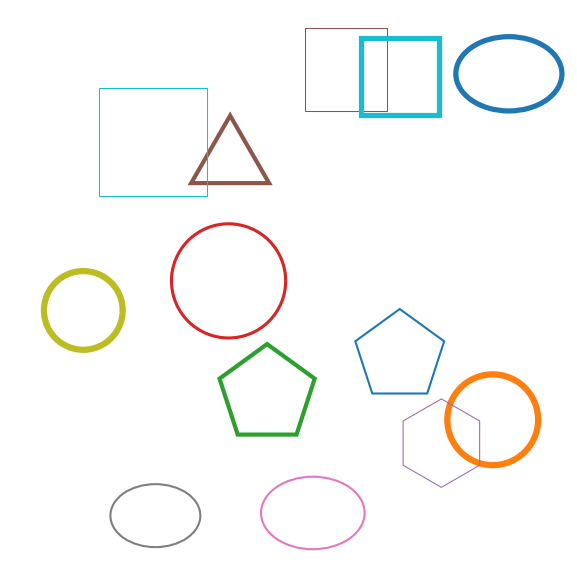[{"shape": "oval", "thickness": 2.5, "radius": 0.46, "center": [0.881, 0.871]}, {"shape": "pentagon", "thickness": 1, "radius": 0.4, "center": [0.692, 0.383]}, {"shape": "circle", "thickness": 3, "radius": 0.39, "center": [0.853, 0.272]}, {"shape": "pentagon", "thickness": 2, "radius": 0.43, "center": [0.463, 0.317]}, {"shape": "circle", "thickness": 1.5, "radius": 0.49, "center": [0.396, 0.513]}, {"shape": "hexagon", "thickness": 0.5, "radius": 0.38, "center": [0.764, 0.232]}, {"shape": "triangle", "thickness": 2, "radius": 0.39, "center": [0.398, 0.721]}, {"shape": "square", "thickness": 0.5, "radius": 0.36, "center": [0.599, 0.879]}, {"shape": "oval", "thickness": 1, "radius": 0.45, "center": [0.542, 0.111]}, {"shape": "oval", "thickness": 1, "radius": 0.39, "center": [0.269, 0.106]}, {"shape": "circle", "thickness": 3, "radius": 0.34, "center": [0.144, 0.462]}, {"shape": "square", "thickness": 2.5, "radius": 0.34, "center": [0.693, 0.866]}, {"shape": "square", "thickness": 0.5, "radius": 0.47, "center": [0.265, 0.753]}]